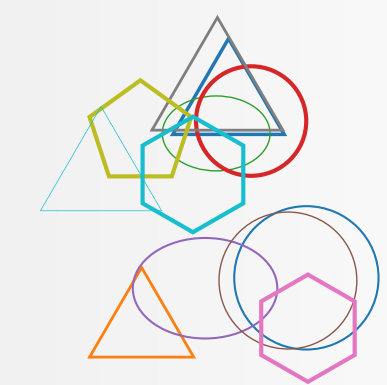[{"shape": "circle", "thickness": 1.5, "radius": 0.93, "center": [0.791, 0.278]}, {"shape": "triangle", "thickness": 2.5, "radius": 0.83, "center": [0.59, 0.734]}, {"shape": "triangle", "thickness": 2, "radius": 0.78, "center": [0.366, 0.15]}, {"shape": "oval", "thickness": 1, "radius": 0.69, "center": [0.558, 0.653]}, {"shape": "circle", "thickness": 3, "radius": 0.71, "center": [0.648, 0.686]}, {"shape": "oval", "thickness": 1.5, "radius": 0.93, "center": [0.529, 0.251]}, {"shape": "circle", "thickness": 1, "radius": 0.89, "center": [0.743, 0.271]}, {"shape": "hexagon", "thickness": 3, "radius": 0.7, "center": [0.795, 0.148]}, {"shape": "triangle", "thickness": 2, "radius": 0.98, "center": [0.561, 0.759]}, {"shape": "pentagon", "thickness": 3, "radius": 0.69, "center": [0.362, 0.653]}, {"shape": "triangle", "thickness": 0.5, "radius": 0.9, "center": [0.261, 0.543]}, {"shape": "hexagon", "thickness": 3, "radius": 0.75, "center": [0.498, 0.547]}]